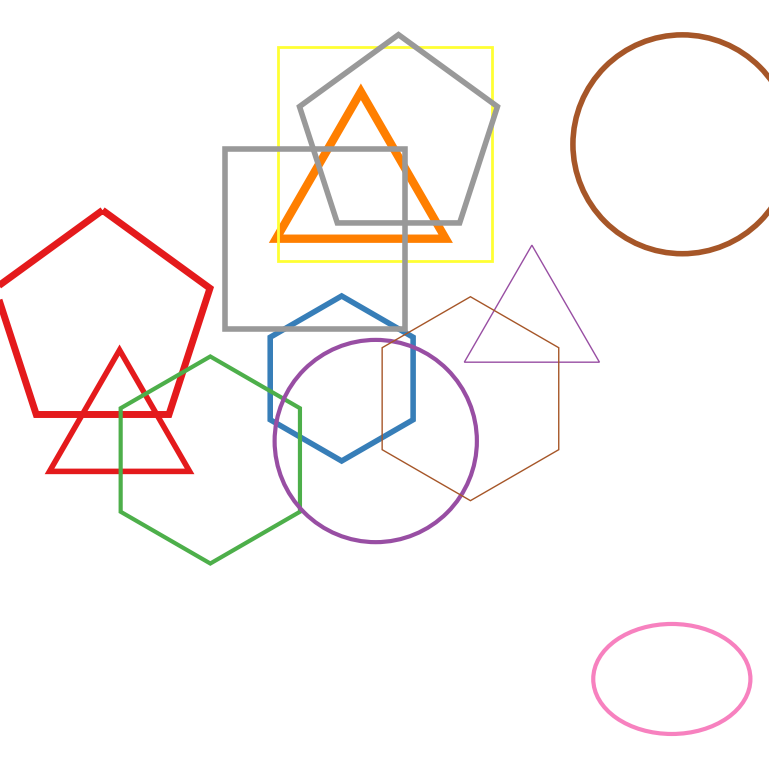[{"shape": "triangle", "thickness": 2, "radius": 0.53, "center": [0.155, 0.44]}, {"shape": "pentagon", "thickness": 2.5, "radius": 0.73, "center": [0.133, 0.58]}, {"shape": "hexagon", "thickness": 2, "radius": 0.54, "center": [0.444, 0.508]}, {"shape": "hexagon", "thickness": 1.5, "radius": 0.67, "center": [0.273, 0.403]}, {"shape": "circle", "thickness": 1.5, "radius": 0.66, "center": [0.488, 0.427]}, {"shape": "triangle", "thickness": 0.5, "radius": 0.51, "center": [0.691, 0.58]}, {"shape": "triangle", "thickness": 3, "radius": 0.64, "center": [0.469, 0.754]}, {"shape": "square", "thickness": 1, "radius": 0.69, "center": [0.5, 0.8]}, {"shape": "circle", "thickness": 2, "radius": 0.71, "center": [0.886, 0.813]}, {"shape": "hexagon", "thickness": 0.5, "radius": 0.66, "center": [0.611, 0.482]}, {"shape": "oval", "thickness": 1.5, "radius": 0.51, "center": [0.873, 0.118]}, {"shape": "pentagon", "thickness": 2, "radius": 0.68, "center": [0.518, 0.82]}, {"shape": "square", "thickness": 2, "radius": 0.59, "center": [0.409, 0.689]}]